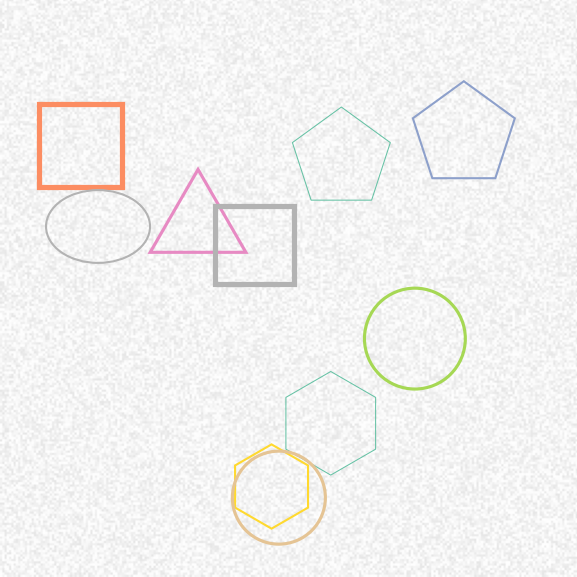[{"shape": "hexagon", "thickness": 0.5, "radius": 0.45, "center": [0.573, 0.266]}, {"shape": "pentagon", "thickness": 0.5, "radius": 0.45, "center": [0.591, 0.725]}, {"shape": "square", "thickness": 2.5, "radius": 0.36, "center": [0.14, 0.748]}, {"shape": "pentagon", "thickness": 1, "radius": 0.46, "center": [0.803, 0.766]}, {"shape": "triangle", "thickness": 1.5, "radius": 0.48, "center": [0.343, 0.61]}, {"shape": "circle", "thickness": 1.5, "radius": 0.44, "center": [0.718, 0.413]}, {"shape": "hexagon", "thickness": 1, "radius": 0.36, "center": [0.47, 0.157]}, {"shape": "circle", "thickness": 1.5, "radius": 0.4, "center": [0.483, 0.137]}, {"shape": "square", "thickness": 2.5, "radius": 0.34, "center": [0.441, 0.575]}, {"shape": "oval", "thickness": 1, "radius": 0.45, "center": [0.17, 0.607]}]